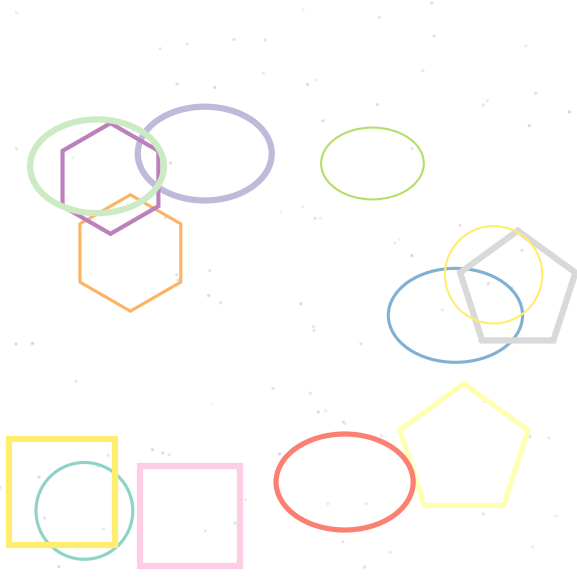[{"shape": "circle", "thickness": 1.5, "radius": 0.42, "center": [0.146, 0.114]}, {"shape": "pentagon", "thickness": 2.5, "radius": 0.58, "center": [0.803, 0.218]}, {"shape": "oval", "thickness": 3, "radius": 0.58, "center": [0.355, 0.733]}, {"shape": "oval", "thickness": 2.5, "radius": 0.59, "center": [0.597, 0.164]}, {"shape": "oval", "thickness": 1.5, "radius": 0.58, "center": [0.789, 0.453]}, {"shape": "hexagon", "thickness": 1.5, "radius": 0.5, "center": [0.226, 0.561]}, {"shape": "oval", "thickness": 1, "radius": 0.44, "center": [0.645, 0.716]}, {"shape": "square", "thickness": 3, "radius": 0.44, "center": [0.329, 0.106]}, {"shape": "pentagon", "thickness": 3, "radius": 0.53, "center": [0.897, 0.495]}, {"shape": "hexagon", "thickness": 2, "radius": 0.48, "center": [0.191, 0.69]}, {"shape": "oval", "thickness": 3, "radius": 0.58, "center": [0.168, 0.711]}, {"shape": "square", "thickness": 3, "radius": 0.46, "center": [0.108, 0.147]}, {"shape": "circle", "thickness": 1, "radius": 0.42, "center": [0.855, 0.523]}]